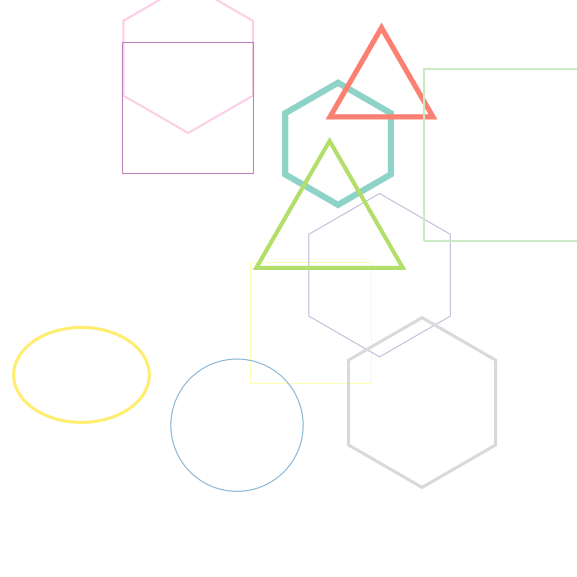[{"shape": "hexagon", "thickness": 3, "radius": 0.53, "center": [0.585, 0.75]}, {"shape": "square", "thickness": 0.5, "radius": 0.52, "center": [0.538, 0.441]}, {"shape": "hexagon", "thickness": 0.5, "radius": 0.71, "center": [0.657, 0.523]}, {"shape": "triangle", "thickness": 2.5, "radius": 0.51, "center": [0.661, 0.848]}, {"shape": "circle", "thickness": 0.5, "radius": 0.57, "center": [0.41, 0.263]}, {"shape": "triangle", "thickness": 2, "radius": 0.73, "center": [0.571, 0.609]}, {"shape": "hexagon", "thickness": 1, "radius": 0.65, "center": [0.326, 0.898]}, {"shape": "hexagon", "thickness": 1.5, "radius": 0.73, "center": [0.731, 0.302]}, {"shape": "square", "thickness": 0.5, "radius": 0.57, "center": [0.324, 0.813]}, {"shape": "square", "thickness": 1, "radius": 0.74, "center": [0.883, 0.731]}, {"shape": "oval", "thickness": 1.5, "radius": 0.59, "center": [0.141, 0.35]}]